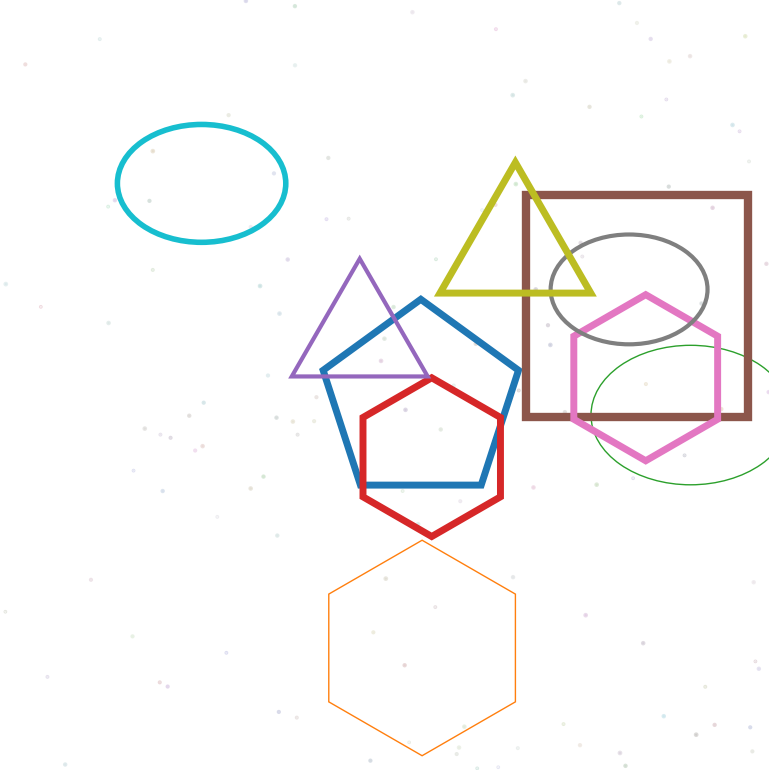[{"shape": "pentagon", "thickness": 2.5, "radius": 0.67, "center": [0.547, 0.478]}, {"shape": "hexagon", "thickness": 0.5, "radius": 0.7, "center": [0.548, 0.158]}, {"shape": "oval", "thickness": 0.5, "radius": 0.65, "center": [0.897, 0.461]}, {"shape": "hexagon", "thickness": 2.5, "radius": 0.52, "center": [0.561, 0.406]}, {"shape": "triangle", "thickness": 1.5, "radius": 0.51, "center": [0.467, 0.562]}, {"shape": "square", "thickness": 3, "radius": 0.72, "center": [0.827, 0.602]}, {"shape": "hexagon", "thickness": 2.5, "radius": 0.54, "center": [0.839, 0.509]}, {"shape": "oval", "thickness": 1.5, "radius": 0.51, "center": [0.817, 0.624]}, {"shape": "triangle", "thickness": 2.5, "radius": 0.57, "center": [0.669, 0.676]}, {"shape": "oval", "thickness": 2, "radius": 0.55, "center": [0.262, 0.762]}]